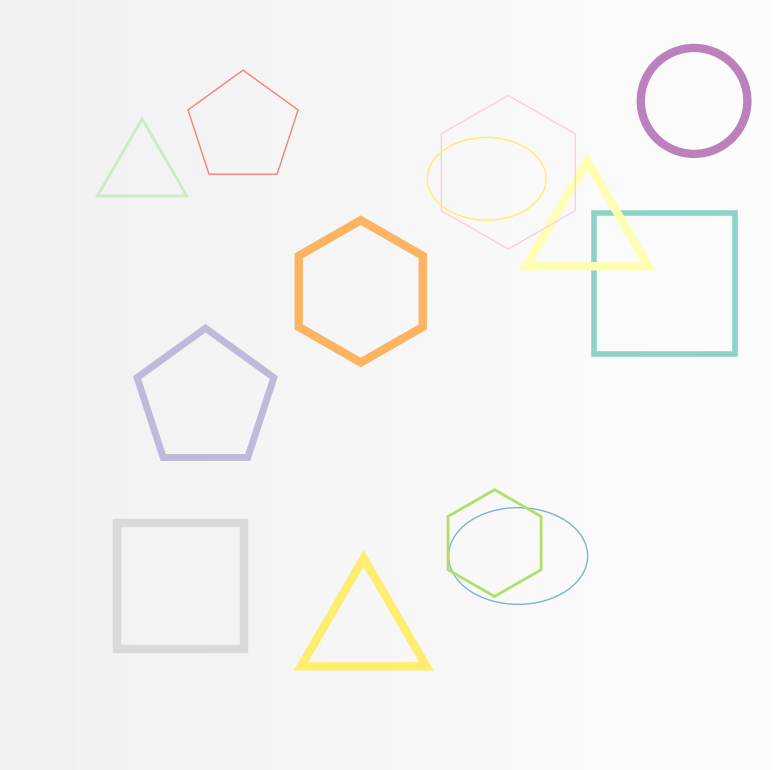[{"shape": "square", "thickness": 2, "radius": 0.46, "center": [0.857, 0.632]}, {"shape": "triangle", "thickness": 3, "radius": 0.46, "center": [0.758, 0.7]}, {"shape": "pentagon", "thickness": 2.5, "radius": 0.46, "center": [0.265, 0.481]}, {"shape": "pentagon", "thickness": 0.5, "radius": 0.37, "center": [0.314, 0.834]}, {"shape": "oval", "thickness": 0.5, "radius": 0.45, "center": [0.669, 0.278]}, {"shape": "hexagon", "thickness": 3, "radius": 0.46, "center": [0.465, 0.622]}, {"shape": "hexagon", "thickness": 1, "radius": 0.35, "center": [0.638, 0.295]}, {"shape": "hexagon", "thickness": 0.5, "radius": 0.5, "center": [0.656, 0.776]}, {"shape": "square", "thickness": 3, "radius": 0.41, "center": [0.233, 0.239]}, {"shape": "circle", "thickness": 3, "radius": 0.34, "center": [0.896, 0.869]}, {"shape": "triangle", "thickness": 1, "radius": 0.33, "center": [0.183, 0.779]}, {"shape": "triangle", "thickness": 3, "radius": 0.47, "center": [0.469, 0.181]}, {"shape": "oval", "thickness": 0.5, "radius": 0.38, "center": [0.628, 0.768]}]